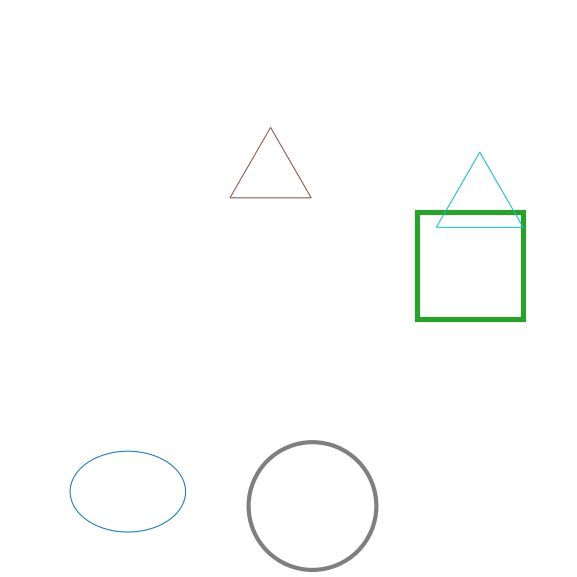[{"shape": "oval", "thickness": 0.5, "radius": 0.5, "center": [0.221, 0.148]}, {"shape": "square", "thickness": 2.5, "radius": 0.46, "center": [0.814, 0.539]}, {"shape": "triangle", "thickness": 0.5, "radius": 0.41, "center": [0.469, 0.697]}, {"shape": "circle", "thickness": 2, "radius": 0.55, "center": [0.541, 0.123]}, {"shape": "triangle", "thickness": 0.5, "radius": 0.43, "center": [0.831, 0.649]}]